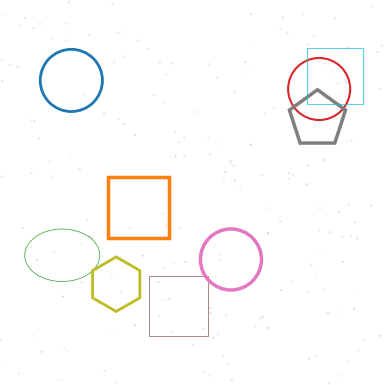[{"shape": "circle", "thickness": 2, "radius": 0.4, "center": [0.185, 0.791]}, {"shape": "square", "thickness": 2.5, "radius": 0.4, "center": [0.36, 0.461]}, {"shape": "oval", "thickness": 0.5, "radius": 0.49, "center": [0.162, 0.337]}, {"shape": "circle", "thickness": 1.5, "radius": 0.4, "center": [0.829, 0.769]}, {"shape": "square", "thickness": 0.5, "radius": 0.39, "center": [0.464, 0.204]}, {"shape": "circle", "thickness": 2.5, "radius": 0.4, "center": [0.6, 0.326]}, {"shape": "pentagon", "thickness": 2.5, "radius": 0.38, "center": [0.825, 0.69]}, {"shape": "hexagon", "thickness": 2, "radius": 0.35, "center": [0.302, 0.262]}, {"shape": "square", "thickness": 0.5, "radius": 0.36, "center": [0.87, 0.803]}]